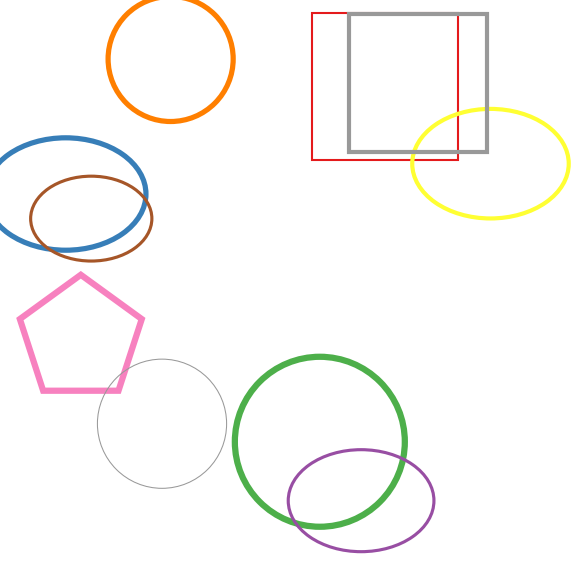[{"shape": "square", "thickness": 1, "radius": 0.63, "center": [0.667, 0.85]}, {"shape": "oval", "thickness": 2.5, "radius": 0.7, "center": [0.114, 0.663]}, {"shape": "circle", "thickness": 3, "radius": 0.74, "center": [0.554, 0.234]}, {"shape": "oval", "thickness": 1.5, "radius": 0.63, "center": [0.625, 0.132]}, {"shape": "circle", "thickness": 2.5, "radius": 0.54, "center": [0.295, 0.897]}, {"shape": "oval", "thickness": 2, "radius": 0.68, "center": [0.849, 0.716]}, {"shape": "oval", "thickness": 1.5, "radius": 0.52, "center": [0.158, 0.621]}, {"shape": "pentagon", "thickness": 3, "radius": 0.55, "center": [0.14, 0.412]}, {"shape": "circle", "thickness": 0.5, "radius": 0.56, "center": [0.281, 0.265]}, {"shape": "square", "thickness": 2, "radius": 0.6, "center": [0.723, 0.856]}]